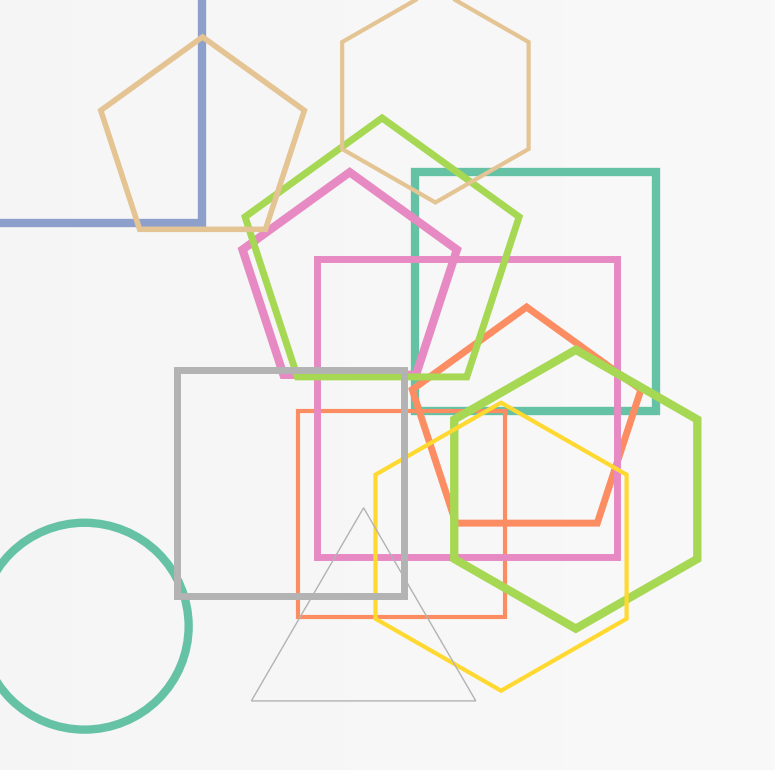[{"shape": "square", "thickness": 3, "radius": 0.78, "center": [0.691, 0.622]}, {"shape": "circle", "thickness": 3, "radius": 0.67, "center": [0.109, 0.187]}, {"shape": "square", "thickness": 1.5, "radius": 0.67, "center": [0.518, 0.333]}, {"shape": "pentagon", "thickness": 2.5, "radius": 0.78, "center": [0.679, 0.446]}, {"shape": "square", "thickness": 3, "radius": 0.75, "center": [0.11, 0.861]}, {"shape": "pentagon", "thickness": 3, "radius": 0.73, "center": [0.451, 0.631]}, {"shape": "square", "thickness": 2.5, "radius": 0.97, "center": [0.603, 0.47]}, {"shape": "pentagon", "thickness": 2.5, "radius": 0.93, "center": [0.493, 0.661]}, {"shape": "hexagon", "thickness": 3, "radius": 0.91, "center": [0.743, 0.365]}, {"shape": "hexagon", "thickness": 1.5, "radius": 0.94, "center": [0.647, 0.29]}, {"shape": "pentagon", "thickness": 2, "radius": 0.69, "center": [0.261, 0.814]}, {"shape": "hexagon", "thickness": 1.5, "radius": 0.69, "center": [0.562, 0.876]}, {"shape": "triangle", "thickness": 0.5, "radius": 0.84, "center": [0.469, 0.173]}, {"shape": "square", "thickness": 2.5, "radius": 0.73, "center": [0.375, 0.373]}]